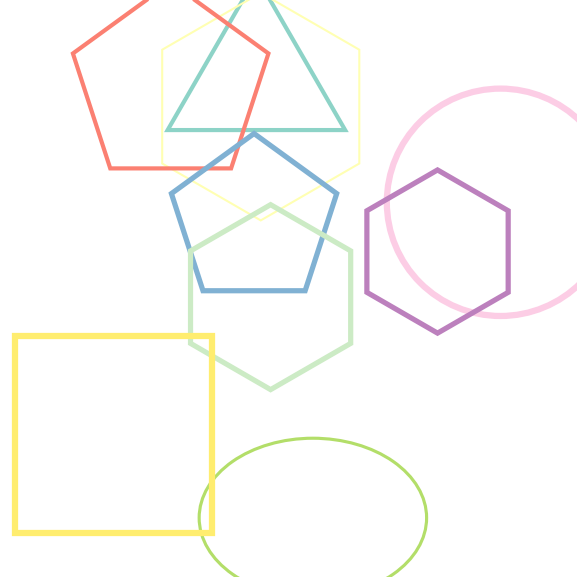[{"shape": "triangle", "thickness": 2, "radius": 0.89, "center": [0.444, 0.863]}, {"shape": "hexagon", "thickness": 1, "radius": 0.99, "center": [0.452, 0.815]}, {"shape": "pentagon", "thickness": 2, "radius": 0.89, "center": [0.296, 0.852]}, {"shape": "pentagon", "thickness": 2.5, "radius": 0.75, "center": [0.44, 0.617]}, {"shape": "oval", "thickness": 1.5, "radius": 0.98, "center": [0.542, 0.102]}, {"shape": "circle", "thickness": 3, "radius": 0.98, "center": [0.867, 0.649]}, {"shape": "hexagon", "thickness": 2.5, "radius": 0.71, "center": [0.758, 0.564]}, {"shape": "hexagon", "thickness": 2.5, "radius": 0.8, "center": [0.469, 0.485]}, {"shape": "square", "thickness": 3, "radius": 0.85, "center": [0.197, 0.247]}]